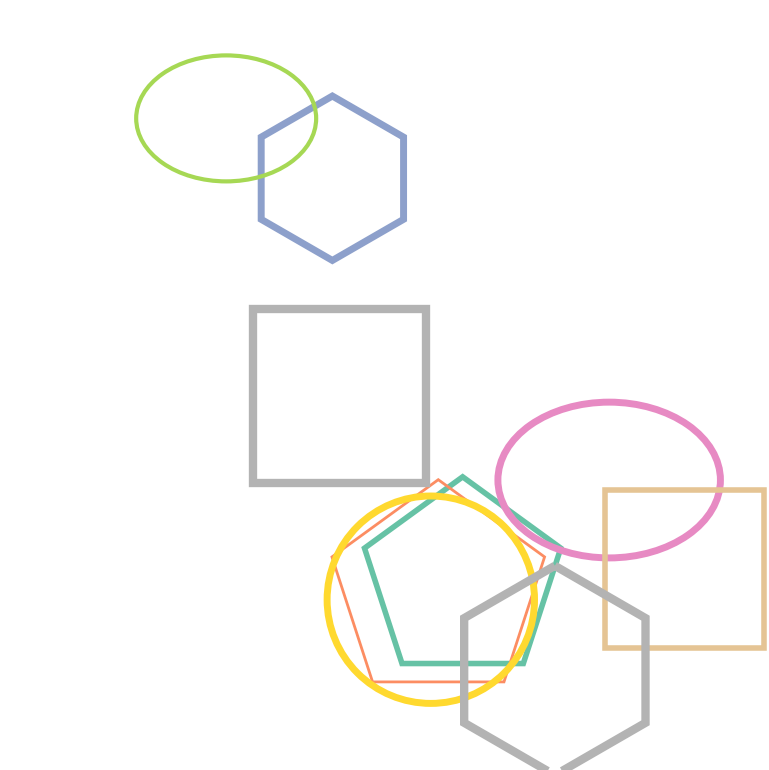[{"shape": "pentagon", "thickness": 2, "radius": 0.67, "center": [0.601, 0.247]}, {"shape": "pentagon", "thickness": 1, "radius": 0.73, "center": [0.569, 0.232]}, {"shape": "hexagon", "thickness": 2.5, "radius": 0.53, "center": [0.432, 0.769]}, {"shape": "oval", "thickness": 2.5, "radius": 0.72, "center": [0.791, 0.377]}, {"shape": "oval", "thickness": 1.5, "radius": 0.58, "center": [0.294, 0.846]}, {"shape": "circle", "thickness": 2.5, "radius": 0.67, "center": [0.56, 0.221]}, {"shape": "square", "thickness": 2, "radius": 0.51, "center": [0.889, 0.261]}, {"shape": "hexagon", "thickness": 3, "radius": 0.68, "center": [0.721, 0.129]}, {"shape": "square", "thickness": 3, "radius": 0.56, "center": [0.44, 0.486]}]